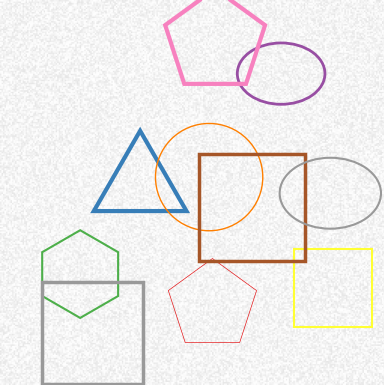[{"shape": "pentagon", "thickness": 0.5, "radius": 0.6, "center": [0.552, 0.208]}, {"shape": "triangle", "thickness": 3, "radius": 0.69, "center": [0.364, 0.521]}, {"shape": "hexagon", "thickness": 1.5, "radius": 0.57, "center": [0.208, 0.288]}, {"shape": "oval", "thickness": 2, "radius": 0.57, "center": [0.73, 0.809]}, {"shape": "circle", "thickness": 1, "radius": 0.7, "center": [0.543, 0.54]}, {"shape": "square", "thickness": 1.5, "radius": 0.5, "center": [0.865, 0.252]}, {"shape": "square", "thickness": 2.5, "radius": 0.69, "center": [0.655, 0.461]}, {"shape": "pentagon", "thickness": 3, "radius": 0.68, "center": [0.559, 0.893]}, {"shape": "square", "thickness": 2.5, "radius": 0.66, "center": [0.24, 0.135]}, {"shape": "oval", "thickness": 1.5, "radius": 0.66, "center": [0.858, 0.498]}]